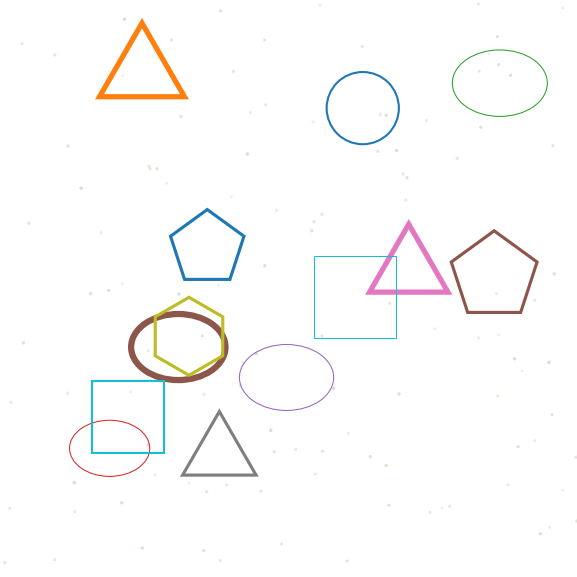[{"shape": "pentagon", "thickness": 1.5, "radius": 0.33, "center": [0.359, 0.569]}, {"shape": "circle", "thickness": 1, "radius": 0.31, "center": [0.628, 0.812]}, {"shape": "triangle", "thickness": 2.5, "radius": 0.42, "center": [0.246, 0.874]}, {"shape": "oval", "thickness": 0.5, "radius": 0.41, "center": [0.866, 0.855]}, {"shape": "oval", "thickness": 0.5, "radius": 0.35, "center": [0.19, 0.223]}, {"shape": "oval", "thickness": 0.5, "radius": 0.41, "center": [0.496, 0.345]}, {"shape": "oval", "thickness": 3, "radius": 0.41, "center": [0.309, 0.398]}, {"shape": "pentagon", "thickness": 1.5, "radius": 0.39, "center": [0.856, 0.521]}, {"shape": "triangle", "thickness": 2.5, "radius": 0.39, "center": [0.708, 0.532]}, {"shape": "triangle", "thickness": 1.5, "radius": 0.37, "center": [0.38, 0.213]}, {"shape": "hexagon", "thickness": 1.5, "radius": 0.34, "center": [0.327, 0.417]}, {"shape": "square", "thickness": 0.5, "radius": 0.35, "center": [0.616, 0.486]}, {"shape": "square", "thickness": 1, "radius": 0.31, "center": [0.222, 0.277]}]